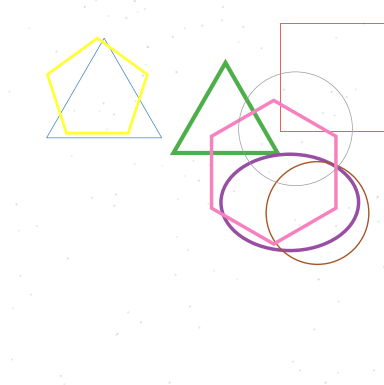[{"shape": "square", "thickness": 0.5, "radius": 0.7, "center": [0.866, 0.8]}, {"shape": "triangle", "thickness": 0.5, "radius": 0.86, "center": [0.271, 0.728]}, {"shape": "triangle", "thickness": 3, "radius": 0.78, "center": [0.586, 0.681]}, {"shape": "oval", "thickness": 2.5, "radius": 0.89, "center": [0.753, 0.474]}, {"shape": "pentagon", "thickness": 2, "radius": 0.68, "center": [0.253, 0.764]}, {"shape": "circle", "thickness": 1, "radius": 0.67, "center": [0.825, 0.447]}, {"shape": "hexagon", "thickness": 2.5, "radius": 0.93, "center": [0.711, 0.553]}, {"shape": "circle", "thickness": 0.5, "radius": 0.74, "center": [0.768, 0.666]}]